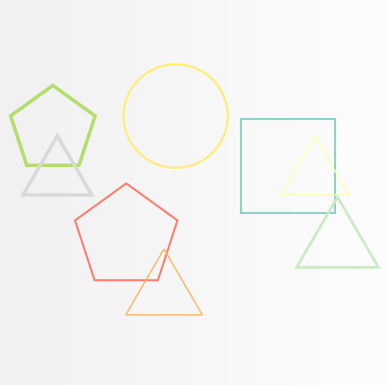[{"shape": "square", "thickness": 1.5, "radius": 0.61, "center": [0.742, 0.569]}, {"shape": "triangle", "thickness": 1, "radius": 0.51, "center": [0.813, 0.544]}, {"shape": "pentagon", "thickness": 1.5, "radius": 0.7, "center": [0.326, 0.385]}, {"shape": "triangle", "thickness": 1, "radius": 0.57, "center": [0.423, 0.239]}, {"shape": "pentagon", "thickness": 2.5, "radius": 0.57, "center": [0.136, 0.663]}, {"shape": "triangle", "thickness": 2.5, "radius": 0.51, "center": [0.148, 0.545]}, {"shape": "triangle", "thickness": 2, "radius": 0.61, "center": [0.871, 0.366]}, {"shape": "circle", "thickness": 1.5, "radius": 0.67, "center": [0.453, 0.699]}]